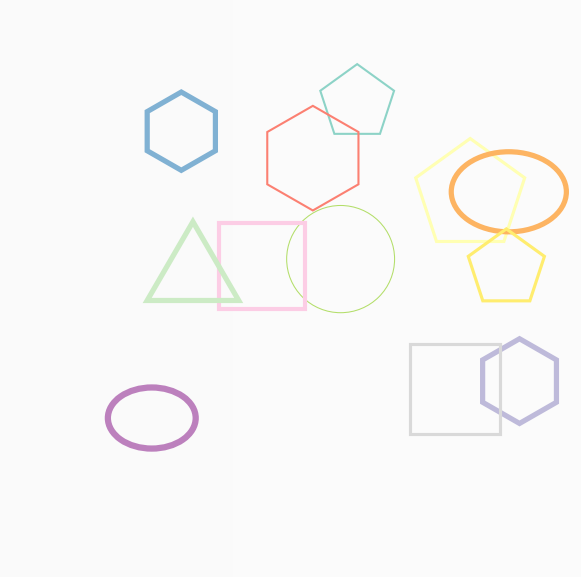[{"shape": "pentagon", "thickness": 1, "radius": 0.33, "center": [0.614, 0.821]}, {"shape": "pentagon", "thickness": 1.5, "radius": 0.49, "center": [0.809, 0.661]}, {"shape": "hexagon", "thickness": 2.5, "radius": 0.37, "center": [0.894, 0.339]}, {"shape": "hexagon", "thickness": 1, "radius": 0.45, "center": [0.538, 0.725]}, {"shape": "hexagon", "thickness": 2.5, "radius": 0.34, "center": [0.312, 0.772]}, {"shape": "oval", "thickness": 2.5, "radius": 0.5, "center": [0.875, 0.667]}, {"shape": "circle", "thickness": 0.5, "radius": 0.46, "center": [0.586, 0.55]}, {"shape": "square", "thickness": 2, "radius": 0.37, "center": [0.451, 0.538]}, {"shape": "square", "thickness": 1.5, "radius": 0.39, "center": [0.783, 0.325]}, {"shape": "oval", "thickness": 3, "radius": 0.38, "center": [0.261, 0.275]}, {"shape": "triangle", "thickness": 2.5, "radius": 0.45, "center": [0.332, 0.524]}, {"shape": "pentagon", "thickness": 1.5, "radius": 0.34, "center": [0.871, 0.534]}]